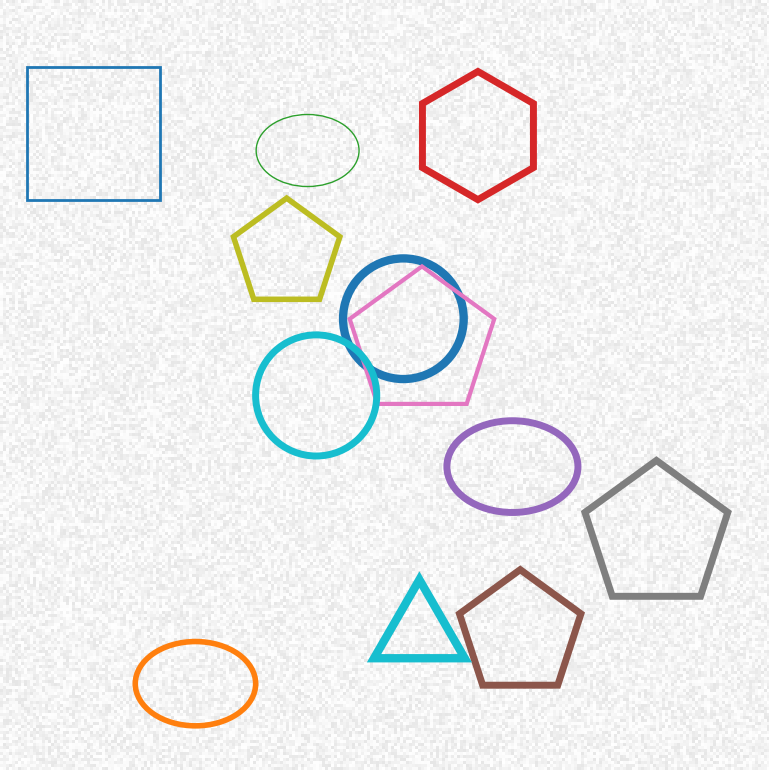[{"shape": "square", "thickness": 1, "radius": 0.43, "center": [0.122, 0.826]}, {"shape": "circle", "thickness": 3, "radius": 0.39, "center": [0.524, 0.586]}, {"shape": "oval", "thickness": 2, "radius": 0.39, "center": [0.254, 0.112]}, {"shape": "oval", "thickness": 0.5, "radius": 0.33, "center": [0.399, 0.805]}, {"shape": "hexagon", "thickness": 2.5, "radius": 0.42, "center": [0.621, 0.824]}, {"shape": "oval", "thickness": 2.5, "radius": 0.43, "center": [0.665, 0.394]}, {"shape": "pentagon", "thickness": 2.5, "radius": 0.41, "center": [0.676, 0.177]}, {"shape": "pentagon", "thickness": 1.5, "radius": 0.49, "center": [0.548, 0.555]}, {"shape": "pentagon", "thickness": 2.5, "radius": 0.49, "center": [0.852, 0.304]}, {"shape": "pentagon", "thickness": 2, "radius": 0.36, "center": [0.372, 0.67]}, {"shape": "triangle", "thickness": 3, "radius": 0.34, "center": [0.545, 0.179]}, {"shape": "circle", "thickness": 2.5, "radius": 0.39, "center": [0.411, 0.486]}]